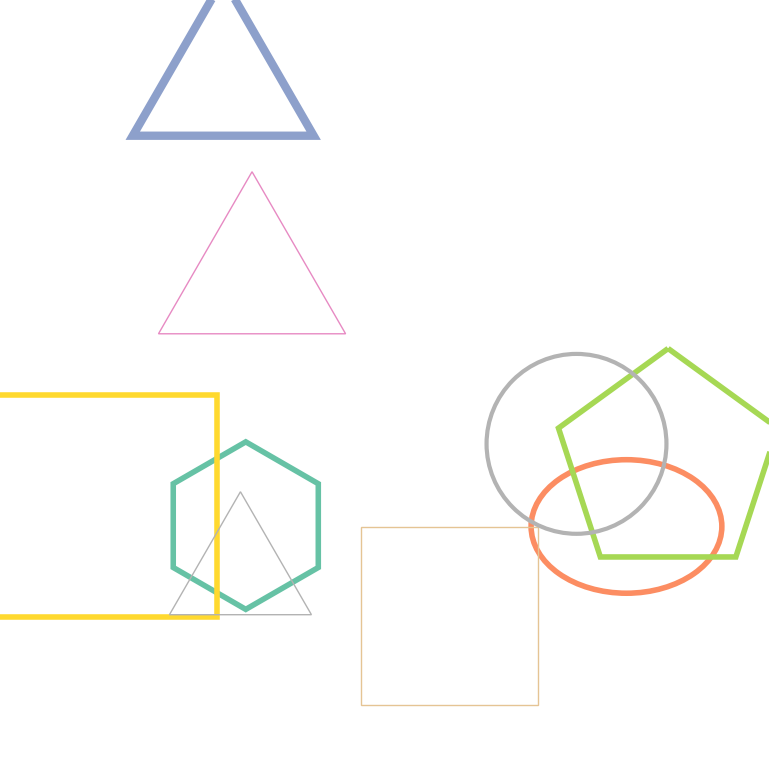[{"shape": "hexagon", "thickness": 2, "radius": 0.54, "center": [0.319, 0.317]}, {"shape": "oval", "thickness": 2, "radius": 0.62, "center": [0.814, 0.316]}, {"shape": "triangle", "thickness": 3, "radius": 0.68, "center": [0.29, 0.892]}, {"shape": "triangle", "thickness": 0.5, "radius": 0.7, "center": [0.327, 0.637]}, {"shape": "pentagon", "thickness": 2, "radius": 0.75, "center": [0.868, 0.398]}, {"shape": "square", "thickness": 2, "radius": 0.72, "center": [0.137, 0.343]}, {"shape": "square", "thickness": 0.5, "radius": 0.58, "center": [0.584, 0.2]}, {"shape": "circle", "thickness": 1.5, "radius": 0.58, "center": [0.749, 0.424]}, {"shape": "triangle", "thickness": 0.5, "radius": 0.53, "center": [0.312, 0.255]}]